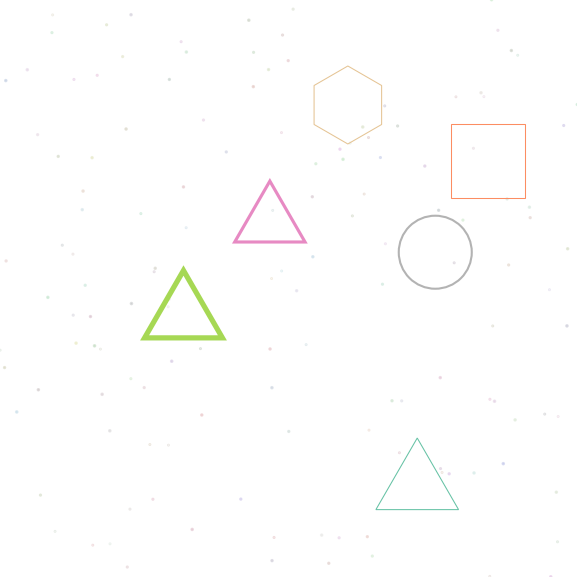[{"shape": "triangle", "thickness": 0.5, "radius": 0.41, "center": [0.722, 0.158]}, {"shape": "square", "thickness": 0.5, "radius": 0.32, "center": [0.845, 0.721]}, {"shape": "triangle", "thickness": 1.5, "radius": 0.35, "center": [0.467, 0.615]}, {"shape": "triangle", "thickness": 2.5, "radius": 0.39, "center": [0.318, 0.453]}, {"shape": "hexagon", "thickness": 0.5, "radius": 0.34, "center": [0.602, 0.817]}, {"shape": "circle", "thickness": 1, "radius": 0.32, "center": [0.754, 0.562]}]